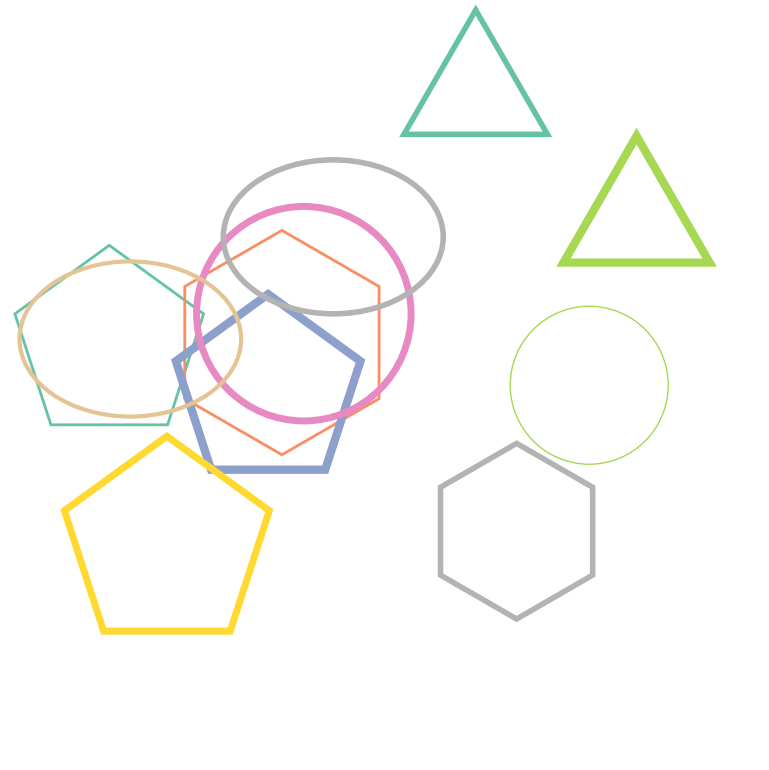[{"shape": "pentagon", "thickness": 1, "radius": 0.64, "center": [0.142, 0.553]}, {"shape": "triangle", "thickness": 2, "radius": 0.54, "center": [0.618, 0.879]}, {"shape": "hexagon", "thickness": 1, "radius": 0.73, "center": [0.366, 0.555]}, {"shape": "pentagon", "thickness": 3, "radius": 0.63, "center": [0.348, 0.492]}, {"shape": "circle", "thickness": 2.5, "radius": 0.7, "center": [0.395, 0.593]}, {"shape": "circle", "thickness": 0.5, "radius": 0.51, "center": [0.765, 0.5]}, {"shape": "triangle", "thickness": 3, "radius": 0.55, "center": [0.827, 0.714]}, {"shape": "pentagon", "thickness": 2.5, "radius": 0.7, "center": [0.217, 0.294]}, {"shape": "oval", "thickness": 1.5, "radius": 0.72, "center": [0.169, 0.56]}, {"shape": "hexagon", "thickness": 2, "radius": 0.57, "center": [0.671, 0.31]}, {"shape": "oval", "thickness": 2, "radius": 0.71, "center": [0.433, 0.692]}]